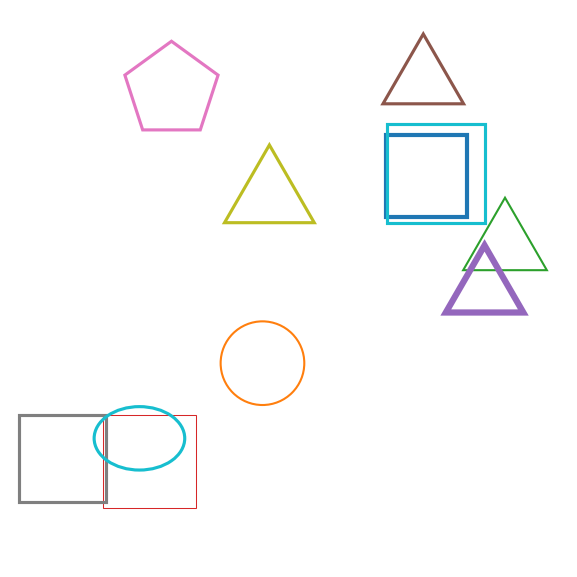[{"shape": "square", "thickness": 2, "radius": 0.35, "center": [0.738, 0.694]}, {"shape": "circle", "thickness": 1, "radius": 0.36, "center": [0.454, 0.37]}, {"shape": "triangle", "thickness": 1, "radius": 0.42, "center": [0.874, 0.573]}, {"shape": "square", "thickness": 0.5, "radius": 0.4, "center": [0.259, 0.199]}, {"shape": "triangle", "thickness": 3, "radius": 0.39, "center": [0.839, 0.497]}, {"shape": "triangle", "thickness": 1.5, "radius": 0.4, "center": [0.733, 0.86]}, {"shape": "pentagon", "thickness": 1.5, "radius": 0.42, "center": [0.297, 0.843]}, {"shape": "square", "thickness": 1.5, "radius": 0.38, "center": [0.108, 0.205]}, {"shape": "triangle", "thickness": 1.5, "radius": 0.45, "center": [0.466, 0.658]}, {"shape": "square", "thickness": 1.5, "radius": 0.43, "center": [0.755, 0.699]}, {"shape": "oval", "thickness": 1.5, "radius": 0.39, "center": [0.241, 0.24]}]